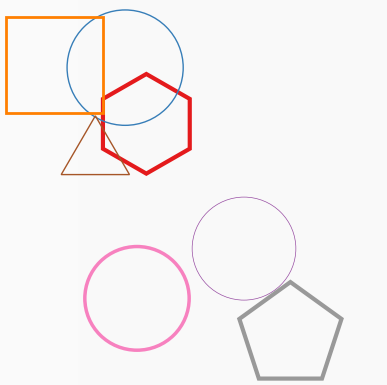[{"shape": "hexagon", "thickness": 3, "radius": 0.65, "center": [0.378, 0.678]}, {"shape": "circle", "thickness": 1, "radius": 0.75, "center": [0.323, 0.824]}, {"shape": "circle", "thickness": 0.5, "radius": 0.67, "center": [0.63, 0.354]}, {"shape": "square", "thickness": 2, "radius": 0.63, "center": [0.14, 0.831]}, {"shape": "triangle", "thickness": 1, "radius": 0.51, "center": [0.246, 0.597]}, {"shape": "circle", "thickness": 2.5, "radius": 0.67, "center": [0.354, 0.225]}, {"shape": "pentagon", "thickness": 3, "radius": 0.69, "center": [0.749, 0.129]}]